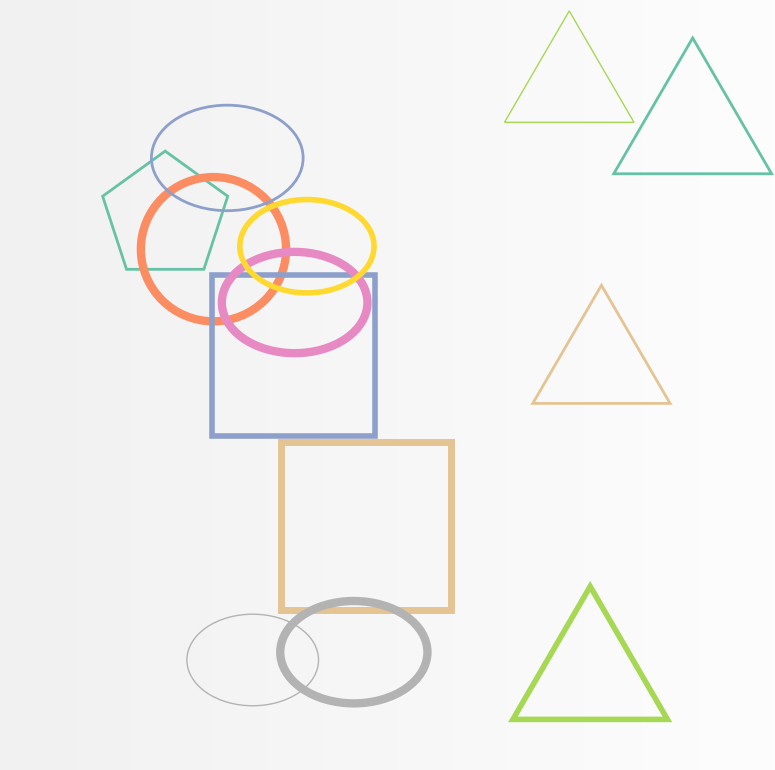[{"shape": "pentagon", "thickness": 1, "radius": 0.42, "center": [0.213, 0.719]}, {"shape": "triangle", "thickness": 1, "radius": 0.59, "center": [0.894, 0.833]}, {"shape": "circle", "thickness": 3, "radius": 0.47, "center": [0.275, 0.676]}, {"shape": "oval", "thickness": 1, "radius": 0.49, "center": [0.293, 0.795]}, {"shape": "square", "thickness": 2, "radius": 0.52, "center": [0.379, 0.538]}, {"shape": "oval", "thickness": 3, "radius": 0.47, "center": [0.38, 0.607]}, {"shape": "triangle", "thickness": 0.5, "radius": 0.48, "center": [0.735, 0.889]}, {"shape": "triangle", "thickness": 2, "radius": 0.58, "center": [0.762, 0.123]}, {"shape": "oval", "thickness": 2, "radius": 0.43, "center": [0.396, 0.68]}, {"shape": "square", "thickness": 2.5, "radius": 0.55, "center": [0.472, 0.317]}, {"shape": "triangle", "thickness": 1, "radius": 0.51, "center": [0.776, 0.527]}, {"shape": "oval", "thickness": 3, "radius": 0.47, "center": [0.457, 0.153]}, {"shape": "oval", "thickness": 0.5, "radius": 0.42, "center": [0.326, 0.143]}]